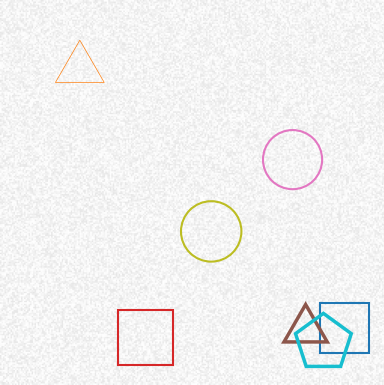[{"shape": "square", "thickness": 1.5, "radius": 0.32, "center": [0.895, 0.148]}, {"shape": "triangle", "thickness": 0.5, "radius": 0.37, "center": [0.207, 0.822]}, {"shape": "square", "thickness": 1.5, "radius": 0.36, "center": [0.377, 0.123]}, {"shape": "triangle", "thickness": 2.5, "radius": 0.32, "center": [0.794, 0.144]}, {"shape": "circle", "thickness": 1.5, "radius": 0.38, "center": [0.76, 0.585]}, {"shape": "circle", "thickness": 1.5, "radius": 0.39, "center": [0.549, 0.399]}, {"shape": "pentagon", "thickness": 2.5, "radius": 0.38, "center": [0.84, 0.11]}]